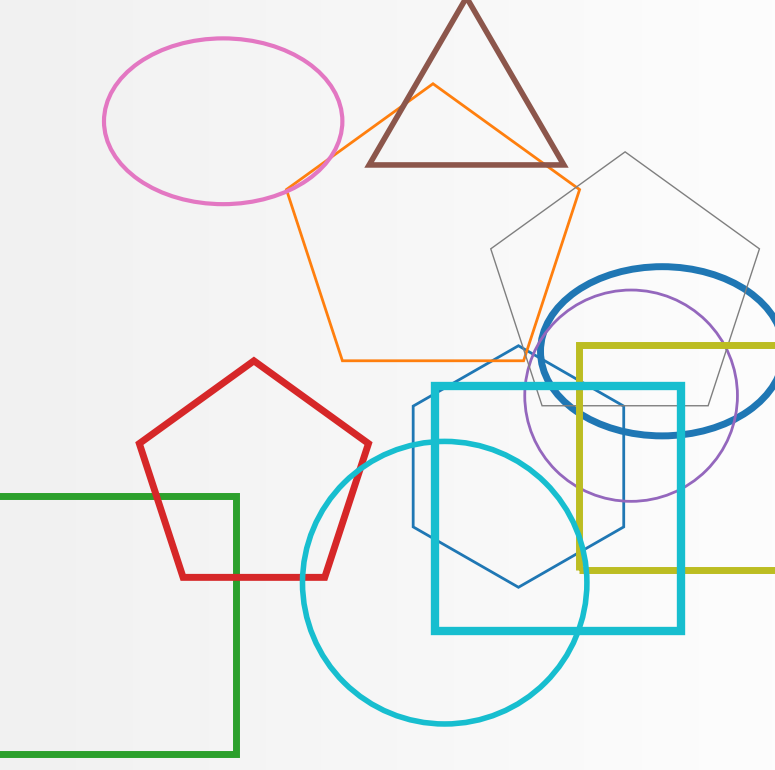[{"shape": "hexagon", "thickness": 1, "radius": 0.78, "center": [0.669, 0.394]}, {"shape": "oval", "thickness": 2.5, "radius": 0.78, "center": [0.854, 0.544]}, {"shape": "pentagon", "thickness": 1, "radius": 0.99, "center": [0.559, 0.692]}, {"shape": "square", "thickness": 2.5, "radius": 0.84, "center": [0.138, 0.188]}, {"shape": "pentagon", "thickness": 2.5, "radius": 0.78, "center": [0.328, 0.376]}, {"shape": "circle", "thickness": 1, "radius": 0.69, "center": [0.814, 0.486]}, {"shape": "triangle", "thickness": 2, "radius": 0.73, "center": [0.602, 0.858]}, {"shape": "oval", "thickness": 1.5, "radius": 0.77, "center": [0.288, 0.843]}, {"shape": "pentagon", "thickness": 0.5, "radius": 0.91, "center": [0.807, 0.621]}, {"shape": "square", "thickness": 2.5, "radius": 0.73, "center": [0.894, 0.406]}, {"shape": "circle", "thickness": 2, "radius": 0.92, "center": [0.574, 0.243]}, {"shape": "square", "thickness": 3, "radius": 0.8, "center": [0.72, 0.339]}]